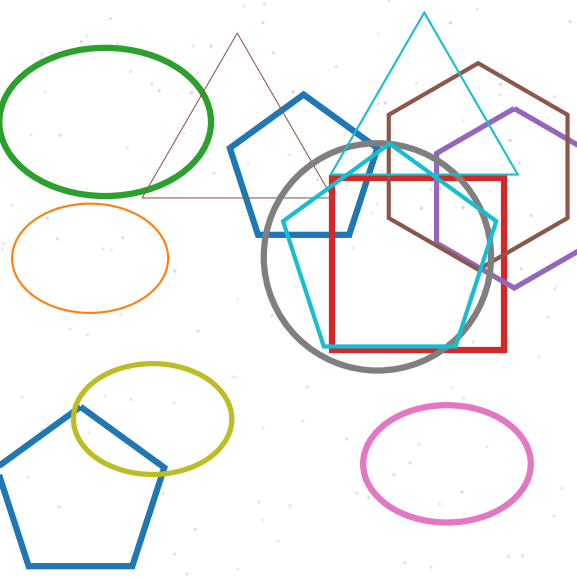[{"shape": "pentagon", "thickness": 3, "radius": 0.67, "center": [0.526, 0.701]}, {"shape": "pentagon", "thickness": 3, "radius": 0.76, "center": [0.139, 0.142]}, {"shape": "oval", "thickness": 1, "radius": 0.68, "center": [0.156, 0.552]}, {"shape": "oval", "thickness": 3, "radius": 0.92, "center": [0.182, 0.788]}, {"shape": "square", "thickness": 3, "radius": 0.74, "center": [0.723, 0.542]}, {"shape": "hexagon", "thickness": 2.5, "radius": 0.78, "center": [0.891, 0.656]}, {"shape": "hexagon", "thickness": 2, "radius": 0.89, "center": [0.828, 0.711]}, {"shape": "triangle", "thickness": 0.5, "radius": 0.95, "center": [0.411, 0.752]}, {"shape": "oval", "thickness": 3, "radius": 0.73, "center": [0.774, 0.196]}, {"shape": "circle", "thickness": 3, "radius": 0.98, "center": [0.654, 0.554]}, {"shape": "oval", "thickness": 2.5, "radius": 0.69, "center": [0.264, 0.274]}, {"shape": "triangle", "thickness": 1, "radius": 0.94, "center": [0.735, 0.79]}, {"shape": "pentagon", "thickness": 2, "radius": 0.97, "center": [0.675, 0.556]}]